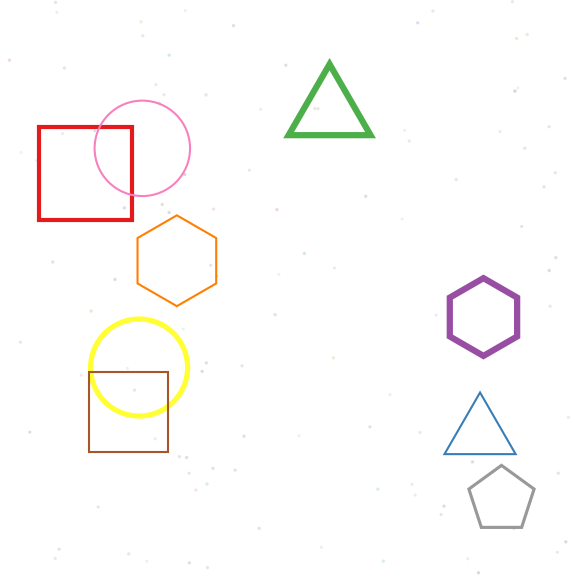[{"shape": "square", "thickness": 2, "radius": 0.4, "center": [0.149, 0.699]}, {"shape": "triangle", "thickness": 1, "radius": 0.36, "center": [0.831, 0.248]}, {"shape": "triangle", "thickness": 3, "radius": 0.41, "center": [0.571, 0.806]}, {"shape": "hexagon", "thickness": 3, "radius": 0.34, "center": [0.837, 0.45]}, {"shape": "hexagon", "thickness": 1, "radius": 0.39, "center": [0.306, 0.548]}, {"shape": "circle", "thickness": 2.5, "radius": 0.42, "center": [0.241, 0.363]}, {"shape": "square", "thickness": 1, "radius": 0.34, "center": [0.222, 0.286]}, {"shape": "circle", "thickness": 1, "radius": 0.41, "center": [0.246, 0.742]}, {"shape": "pentagon", "thickness": 1.5, "radius": 0.3, "center": [0.868, 0.134]}]